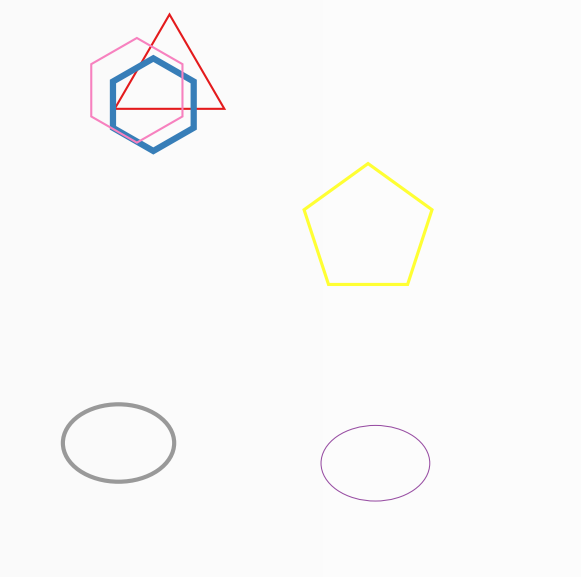[{"shape": "triangle", "thickness": 1, "radius": 0.54, "center": [0.292, 0.865]}, {"shape": "hexagon", "thickness": 3, "radius": 0.4, "center": [0.264, 0.818]}, {"shape": "oval", "thickness": 0.5, "radius": 0.47, "center": [0.646, 0.197]}, {"shape": "pentagon", "thickness": 1.5, "radius": 0.58, "center": [0.633, 0.6]}, {"shape": "hexagon", "thickness": 1, "radius": 0.45, "center": [0.235, 0.843]}, {"shape": "oval", "thickness": 2, "radius": 0.48, "center": [0.204, 0.232]}]